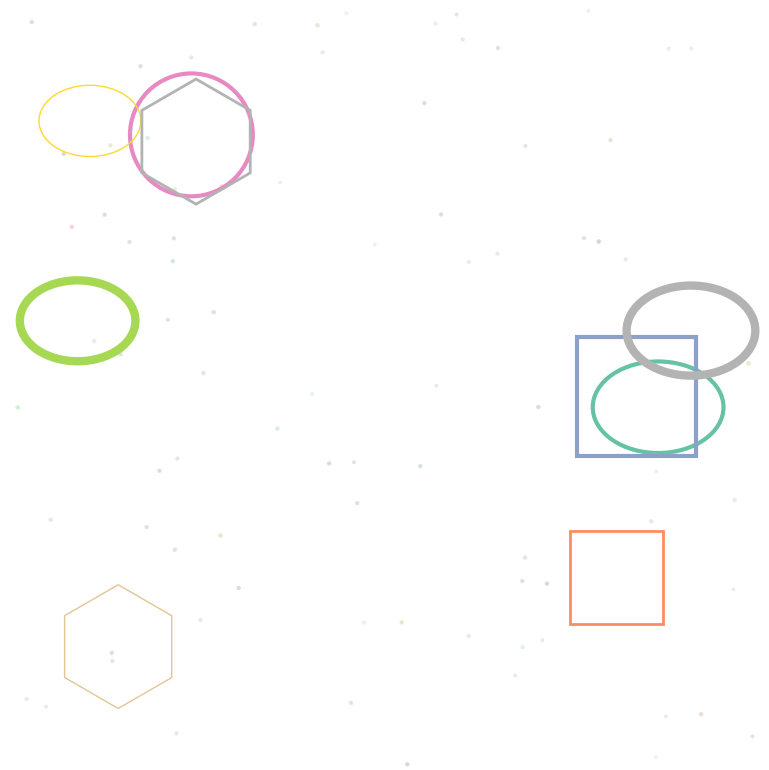[{"shape": "oval", "thickness": 1.5, "radius": 0.42, "center": [0.855, 0.471]}, {"shape": "square", "thickness": 1, "radius": 0.3, "center": [0.8, 0.25]}, {"shape": "square", "thickness": 1.5, "radius": 0.39, "center": [0.827, 0.485]}, {"shape": "circle", "thickness": 1.5, "radius": 0.4, "center": [0.249, 0.825]}, {"shape": "oval", "thickness": 3, "radius": 0.38, "center": [0.101, 0.583]}, {"shape": "oval", "thickness": 0.5, "radius": 0.33, "center": [0.117, 0.843]}, {"shape": "hexagon", "thickness": 0.5, "radius": 0.4, "center": [0.153, 0.16]}, {"shape": "oval", "thickness": 3, "radius": 0.42, "center": [0.897, 0.571]}, {"shape": "hexagon", "thickness": 1, "radius": 0.41, "center": [0.255, 0.816]}]